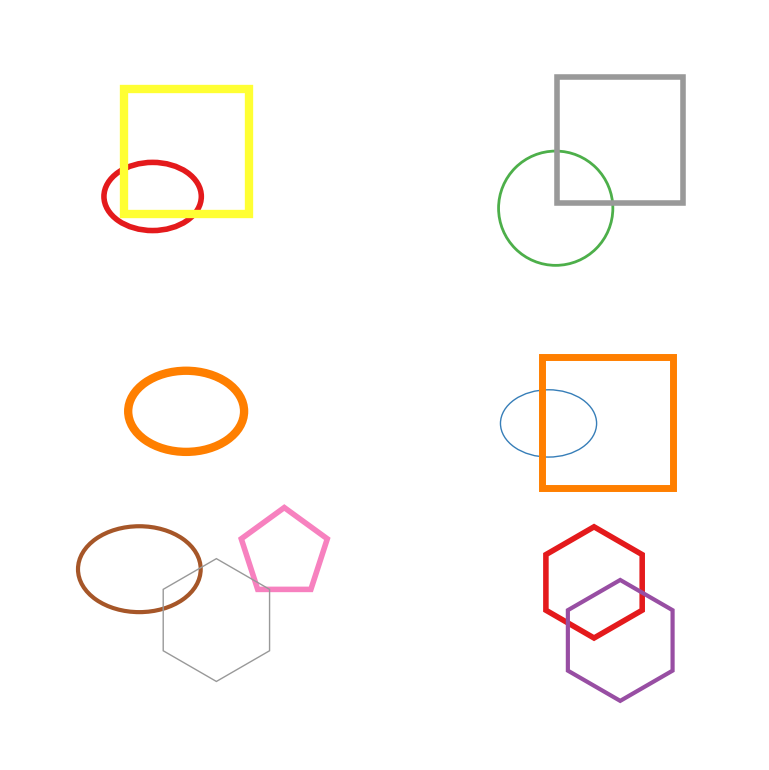[{"shape": "oval", "thickness": 2, "radius": 0.32, "center": [0.198, 0.745]}, {"shape": "hexagon", "thickness": 2, "radius": 0.36, "center": [0.771, 0.244]}, {"shape": "oval", "thickness": 0.5, "radius": 0.31, "center": [0.712, 0.45]}, {"shape": "circle", "thickness": 1, "radius": 0.37, "center": [0.722, 0.73]}, {"shape": "hexagon", "thickness": 1.5, "radius": 0.39, "center": [0.805, 0.168]}, {"shape": "oval", "thickness": 3, "radius": 0.38, "center": [0.242, 0.466]}, {"shape": "square", "thickness": 2.5, "radius": 0.43, "center": [0.789, 0.452]}, {"shape": "square", "thickness": 3, "radius": 0.4, "center": [0.242, 0.803]}, {"shape": "oval", "thickness": 1.5, "radius": 0.4, "center": [0.181, 0.261]}, {"shape": "pentagon", "thickness": 2, "radius": 0.29, "center": [0.369, 0.282]}, {"shape": "square", "thickness": 2, "radius": 0.41, "center": [0.806, 0.818]}, {"shape": "hexagon", "thickness": 0.5, "radius": 0.4, "center": [0.281, 0.195]}]